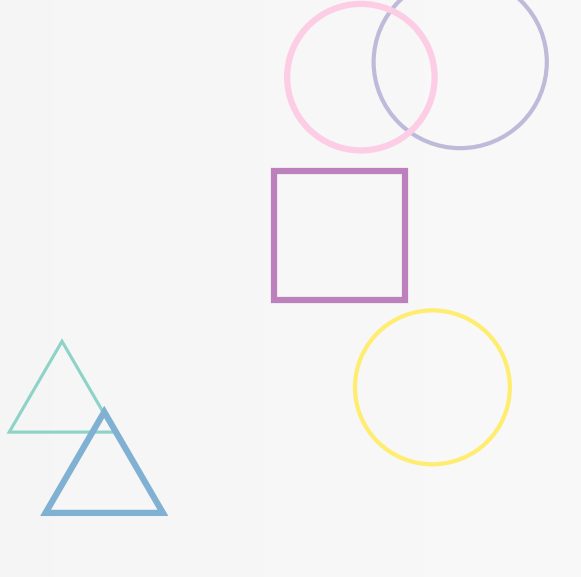[{"shape": "triangle", "thickness": 1.5, "radius": 0.52, "center": [0.107, 0.303]}, {"shape": "circle", "thickness": 2, "radius": 0.74, "center": [0.792, 0.892]}, {"shape": "triangle", "thickness": 3, "radius": 0.58, "center": [0.179, 0.169]}, {"shape": "circle", "thickness": 3, "radius": 0.63, "center": [0.621, 0.866]}, {"shape": "square", "thickness": 3, "radius": 0.56, "center": [0.584, 0.591]}, {"shape": "circle", "thickness": 2, "radius": 0.67, "center": [0.744, 0.328]}]